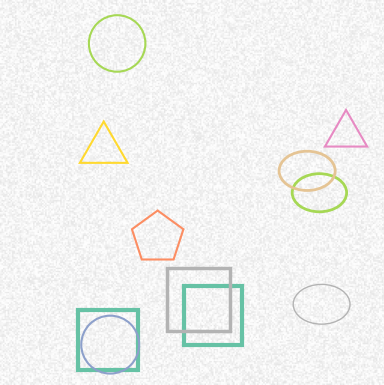[{"shape": "square", "thickness": 3, "radius": 0.39, "center": [0.28, 0.116]}, {"shape": "square", "thickness": 3, "radius": 0.38, "center": [0.553, 0.181]}, {"shape": "pentagon", "thickness": 1.5, "radius": 0.35, "center": [0.41, 0.383]}, {"shape": "circle", "thickness": 1.5, "radius": 0.38, "center": [0.286, 0.105]}, {"shape": "triangle", "thickness": 1.5, "radius": 0.32, "center": [0.899, 0.651]}, {"shape": "circle", "thickness": 1.5, "radius": 0.37, "center": [0.304, 0.887]}, {"shape": "oval", "thickness": 2, "radius": 0.35, "center": [0.83, 0.499]}, {"shape": "triangle", "thickness": 1.5, "radius": 0.36, "center": [0.269, 0.613]}, {"shape": "oval", "thickness": 2, "radius": 0.36, "center": [0.798, 0.556]}, {"shape": "square", "thickness": 2.5, "radius": 0.41, "center": [0.515, 0.222]}, {"shape": "oval", "thickness": 1, "radius": 0.37, "center": [0.835, 0.21]}]